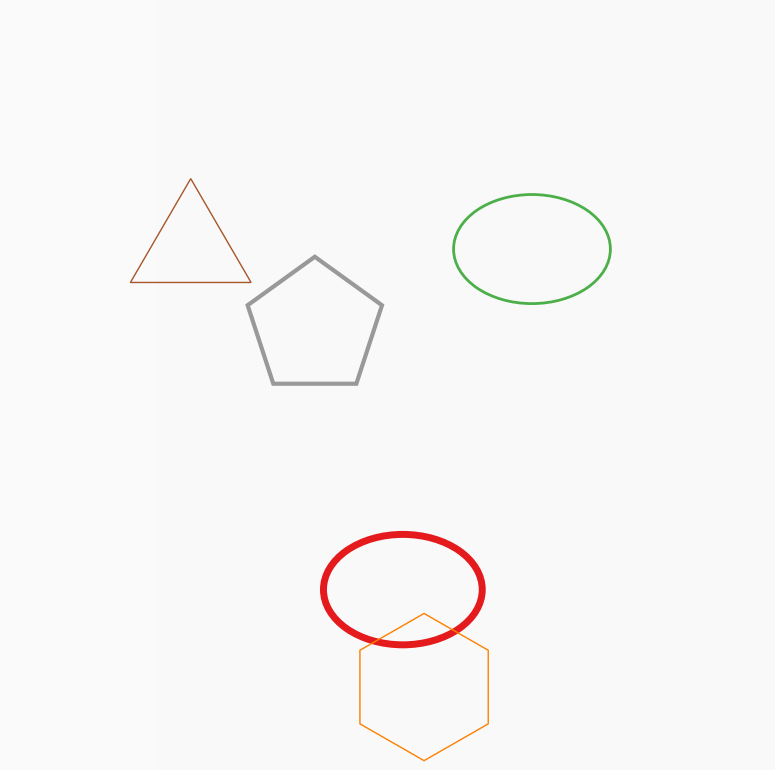[{"shape": "oval", "thickness": 2.5, "radius": 0.51, "center": [0.52, 0.234]}, {"shape": "oval", "thickness": 1, "radius": 0.51, "center": [0.686, 0.677]}, {"shape": "hexagon", "thickness": 0.5, "radius": 0.48, "center": [0.547, 0.108]}, {"shape": "triangle", "thickness": 0.5, "radius": 0.45, "center": [0.246, 0.678]}, {"shape": "pentagon", "thickness": 1.5, "radius": 0.46, "center": [0.406, 0.575]}]